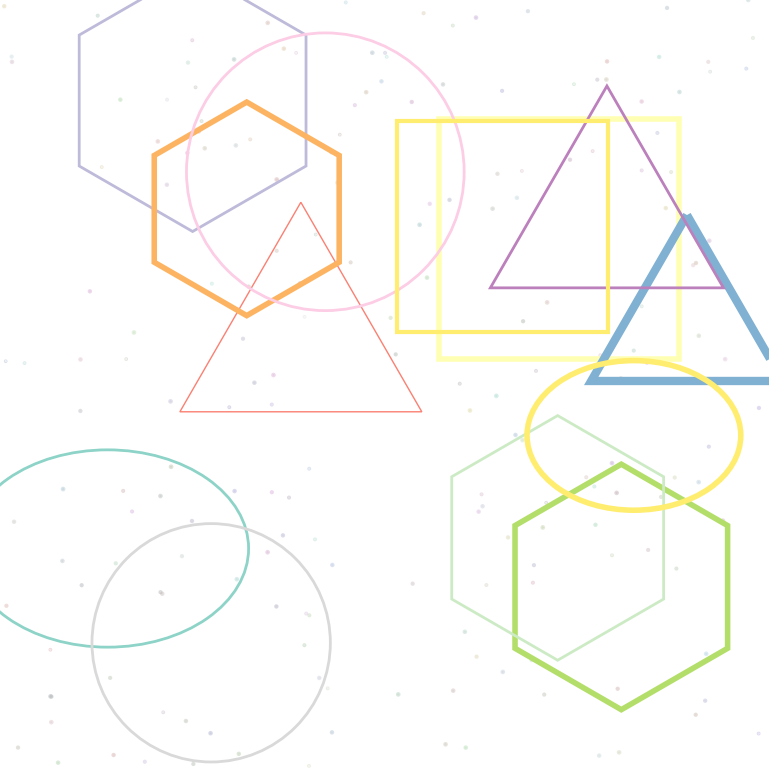[{"shape": "oval", "thickness": 1, "radius": 0.92, "center": [0.14, 0.288]}, {"shape": "square", "thickness": 2, "radius": 0.78, "center": [0.726, 0.689]}, {"shape": "hexagon", "thickness": 1, "radius": 0.85, "center": [0.25, 0.869]}, {"shape": "triangle", "thickness": 0.5, "radius": 0.91, "center": [0.391, 0.556]}, {"shape": "triangle", "thickness": 3, "radius": 0.72, "center": [0.892, 0.577]}, {"shape": "hexagon", "thickness": 2, "radius": 0.69, "center": [0.32, 0.729]}, {"shape": "hexagon", "thickness": 2, "radius": 0.8, "center": [0.807, 0.238]}, {"shape": "circle", "thickness": 1, "radius": 0.9, "center": [0.422, 0.777]}, {"shape": "circle", "thickness": 1, "radius": 0.77, "center": [0.274, 0.165]}, {"shape": "triangle", "thickness": 1, "radius": 0.87, "center": [0.788, 0.714]}, {"shape": "hexagon", "thickness": 1, "radius": 0.79, "center": [0.724, 0.301]}, {"shape": "oval", "thickness": 2, "radius": 0.69, "center": [0.823, 0.435]}, {"shape": "square", "thickness": 1.5, "radius": 0.69, "center": [0.652, 0.705]}]